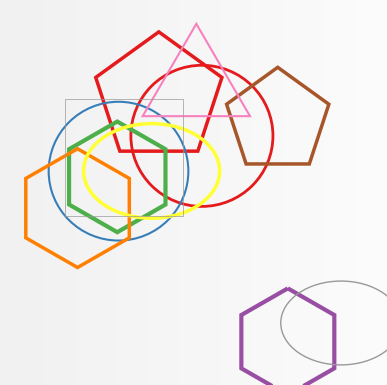[{"shape": "pentagon", "thickness": 2.5, "radius": 0.86, "center": [0.41, 0.746]}, {"shape": "circle", "thickness": 2, "radius": 0.92, "center": [0.521, 0.647]}, {"shape": "circle", "thickness": 1.5, "radius": 0.9, "center": [0.306, 0.555]}, {"shape": "hexagon", "thickness": 3, "radius": 0.72, "center": [0.303, 0.541]}, {"shape": "hexagon", "thickness": 3, "radius": 0.69, "center": [0.743, 0.113]}, {"shape": "hexagon", "thickness": 2.5, "radius": 0.77, "center": [0.2, 0.459]}, {"shape": "oval", "thickness": 2.5, "radius": 0.88, "center": [0.391, 0.556]}, {"shape": "pentagon", "thickness": 2.5, "radius": 0.69, "center": [0.717, 0.686]}, {"shape": "triangle", "thickness": 1.5, "radius": 0.8, "center": [0.507, 0.778]}, {"shape": "oval", "thickness": 1, "radius": 0.78, "center": [0.88, 0.161]}, {"shape": "square", "thickness": 0.5, "radius": 0.76, "center": [0.32, 0.591]}]